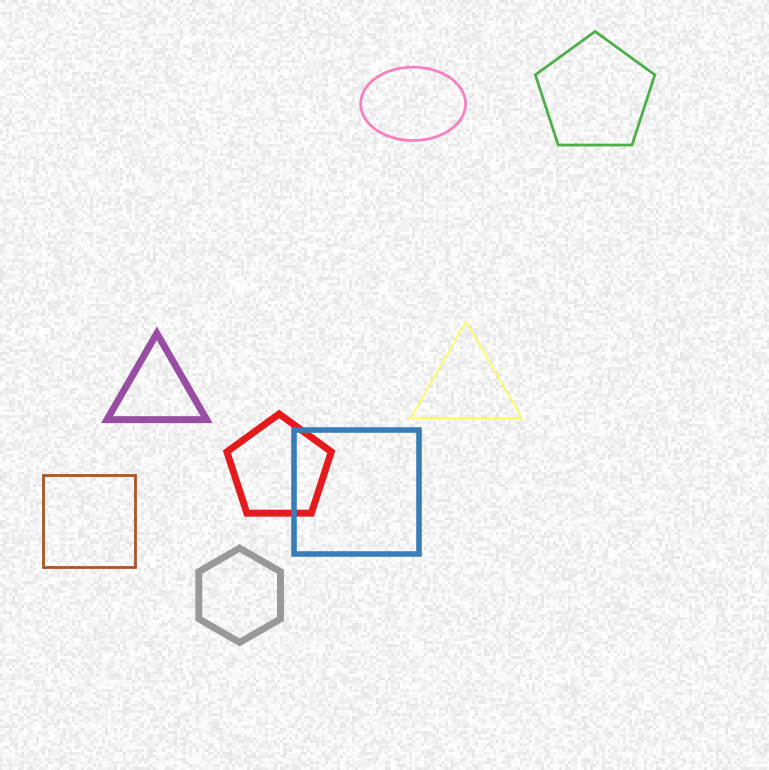[{"shape": "pentagon", "thickness": 2.5, "radius": 0.36, "center": [0.362, 0.391]}, {"shape": "square", "thickness": 2, "radius": 0.4, "center": [0.463, 0.361]}, {"shape": "pentagon", "thickness": 1, "radius": 0.41, "center": [0.773, 0.878]}, {"shape": "triangle", "thickness": 2.5, "radius": 0.37, "center": [0.204, 0.492]}, {"shape": "triangle", "thickness": 0.5, "radius": 0.42, "center": [0.606, 0.499]}, {"shape": "square", "thickness": 1, "radius": 0.3, "center": [0.115, 0.324]}, {"shape": "oval", "thickness": 1, "radius": 0.34, "center": [0.537, 0.865]}, {"shape": "hexagon", "thickness": 2.5, "radius": 0.31, "center": [0.311, 0.227]}]